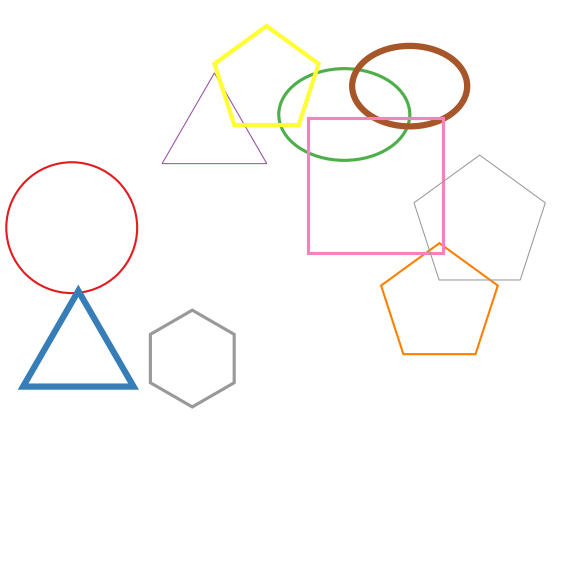[{"shape": "circle", "thickness": 1, "radius": 0.57, "center": [0.124, 0.605]}, {"shape": "triangle", "thickness": 3, "radius": 0.55, "center": [0.136, 0.385]}, {"shape": "oval", "thickness": 1.5, "radius": 0.57, "center": [0.596, 0.801]}, {"shape": "triangle", "thickness": 0.5, "radius": 0.52, "center": [0.371, 0.768]}, {"shape": "pentagon", "thickness": 1, "radius": 0.53, "center": [0.761, 0.472]}, {"shape": "pentagon", "thickness": 2, "radius": 0.47, "center": [0.462, 0.859]}, {"shape": "oval", "thickness": 3, "radius": 0.5, "center": [0.709, 0.85]}, {"shape": "square", "thickness": 1.5, "radius": 0.58, "center": [0.651, 0.678]}, {"shape": "pentagon", "thickness": 0.5, "radius": 0.6, "center": [0.831, 0.611]}, {"shape": "hexagon", "thickness": 1.5, "radius": 0.42, "center": [0.333, 0.378]}]